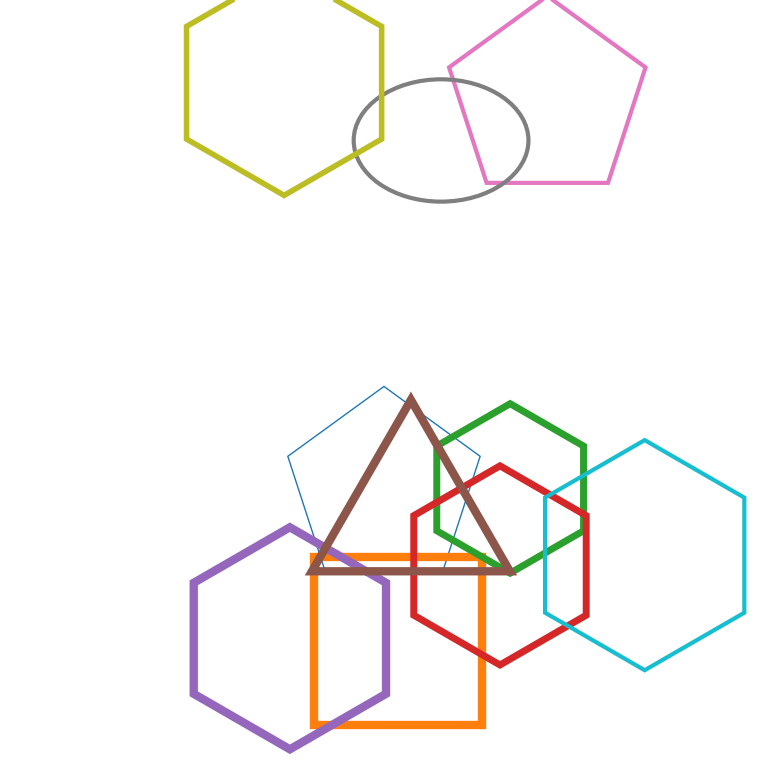[{"shape": "pentagon", "thickness": 0.5, "radius": 0.66, "center": [0.499, 0.367]}, {"shape": "square", "thickness": 3, "radius": 0.54, "center": [0.517, 0.167]}, {"shape": "hexagon", "thickness": 2.5, "radius": 0.55, "center": [0.663, 0.366]}, {"shape": "hexagon", "thickness": 2.5, "radius": 0.65, "center": [0.649, 0.266]}, {"shape": "hexagon", "thickness": 3, "radius": 0.72, "center": [0.376, 0.171]}, {"shape": "triangle", "thickness": 3, "radius": 0.74, "center": [0.534, 0.332]}, {"shape": "pentagon", "thickness": 1.5, "radius": 0.67, "center": [0.711, 0.871]}, {"shape": "oval", "thickness": 1.5, "radius": 0.57, "center": [0.573, 0.818]}, {"shape": "hexagon", "thickness": 2, "radius": 0.73, "center": [0.369, 0.893]}, {"shape": "hexagon", "thickness": 1.5, "radius": 0.75, "center": [0.837, 0.279]}]